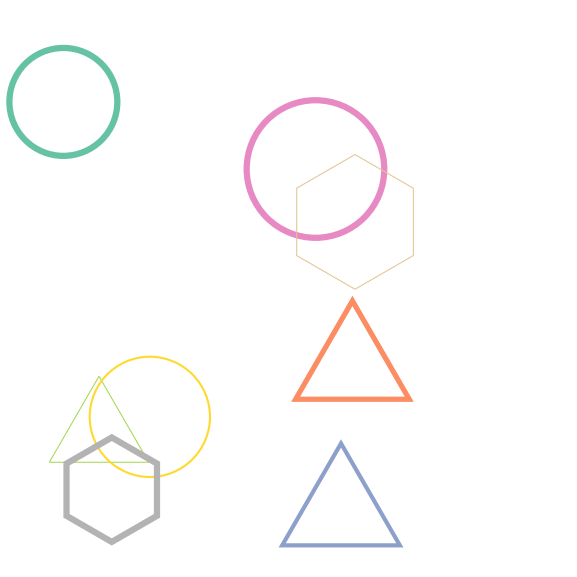[{"shape": "circle", "thickness": 3, "radius": 0.47, "center": [0.11, 0.823]}, {"shape": "triangle", "thickness": 2.5, "radius": 0.57, "center": [0.61, 0.365]}, {"shape": "triangle", "thickness": 2, "radius": 0.59, "center": [0.591, 0.114]}, {"shape": "circle", "thickness": 3, "radius": 0.6, "center": [0.546, 0.706]}, {"shape": "triangle", "thickness": 0.5, "radius": 0.5, "center": [0.171, 0.248]}, {"shape": "circle", "thickness": 1, "radius": 0.52, "center": [0.259, 0.277]}, {"shape": "hexagon", "thickness": 0.5, "radius": 0.58, "center": [0.615, 0.615]}, {"shape": "hexagon", "thickness": 3, "radius": 0.45, "center": [0.194, 0.151]}]